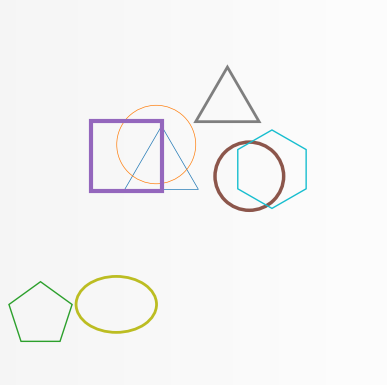[{"shape": "triangle", "thickness": 0.5, "radius": 0.55, "center": [0.417, 0.563]}, {"shape": "circle", "thickness": 0.5, "radius": 0.51, "center": [0.403, 0.625]}, {"shape": "pentagon", "thickness": 1, "radius": 0.43, "center": [0.105, 0.183]}, {"shape": "square", "thickness": 3, "radius": 0.45, "center": [0.326, 0.595]}, {"shape": "circle", "thickness": 2.5, "radius": 0.44, "center": [0.643, 0.542]}, {"shape": "triangle", "thickness": 2, "radius": 0.47, "center": [0.587, 0.731]}, {"shape": "oval", "thickness": 2, "radius": 0.52, "center": [0.3, 0.209]}, {"shape": "hexagon", "thickness": 1, "radius": 0.51, "center": [0.702, 0.561]}]